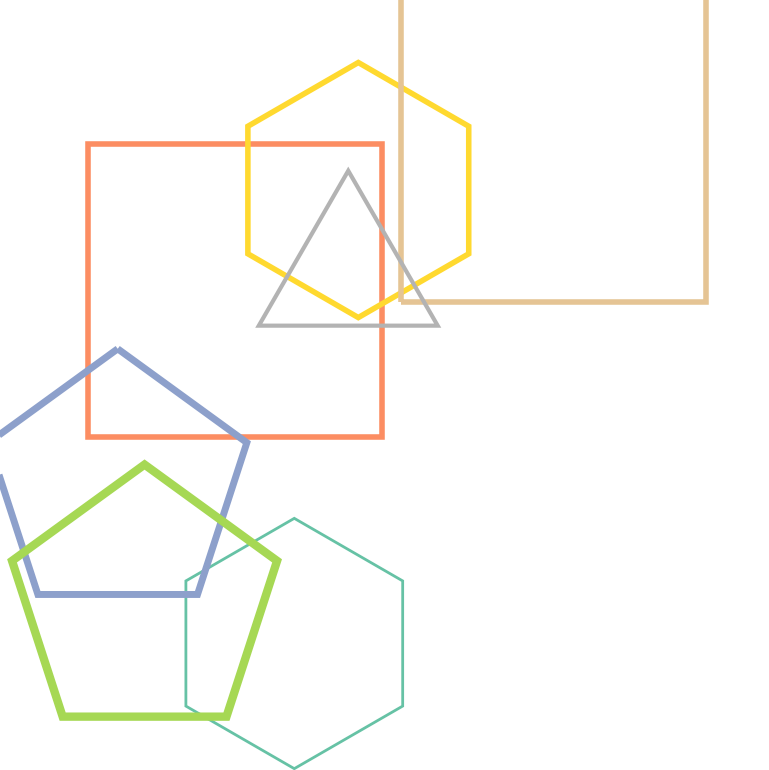[{"shape": "hexagon", "thickness": 1, "radius": 0.81, "center": [0.382, 0.164]}, {"shape": "square", "thickness": 2, "radius": 0.95, "center": [0.306, 0.623]}, {"shape": "pentagon", "thickness": 2.5, "radius": 0.88, "center": [0.153, 0.371]}, {"shape": "pentagon", "thickness": 3, "radius": 0.9, "center": [0.188, 0.216]}, {"shape": "hexagon", "thickness": 2, "radius": 0.83, "center": [0.465, 0.753]}, {"shape": "square", "thickness": 2, "radius": 0.99, "center": [0.719, 0.805]}, {"shape": "triangle", "thickness": 1.5, "radius": 0.67, "center": [0.452, 0.644]}]